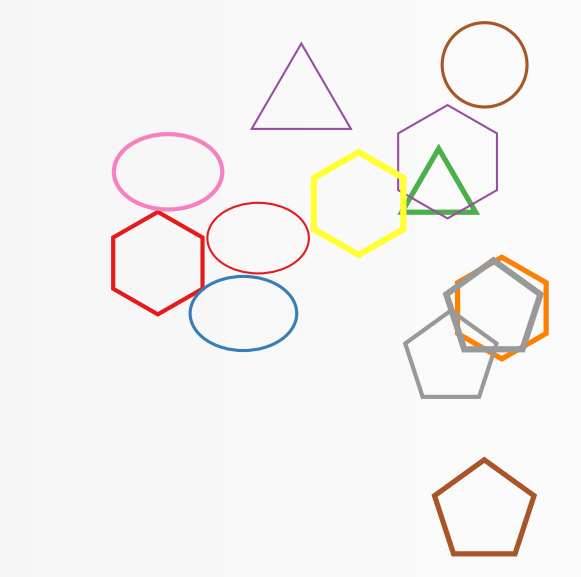[{"shape": "oval", "thickness": 1, "radius": 0.44, "center": [0.444, 0.587]}, {"shape": "hexagon", "thickness": 2, "radius": 0.44, "center": [0.272, 0.543]}, {"shape": "oval", "thickness": 1.5, "radius": 0.46, "center": [0.419, 0.456]}, {"shape": "triangle", "thickness": 2.5, "radius": 0.37, "center": [0.755, 0.668]}, {"shape": "hexagon", "thickness": 1, "radius": 0.49, "center": [0.77, 0.719]}, {"shape": "triangle", "thickness": 1, "radius": 0.49, "center": [0.518, 0.825]}, {"shape": "hexagon", "thickness": 2.5, "radius": 0.44, "center": [0.863, 0.466]}, {"shape": "hexagon", "thickness": 3, "radius": 0.44, "center": [0.617, 0.647]}, {"shape": "circle", "thickness": 1.5, "radius": 0.36, "center": [0.834, 0.887]}, {"shape": "pentagon", "thickness": 2.5, "radius": 0.45, "center": [0.833, 0.113]}, {"shape": "oval", "thickness": 2, "radius": 0.47, "center": [0.289, 0.702]}, {"shape": "pentagon", "thickness": 3, "radius": 0.43, "center": [0.849, 0.463]}, {"shape": "pentagon", "thickness": 2, "radius": 0.41, "center": [0.776, 0.379]}]